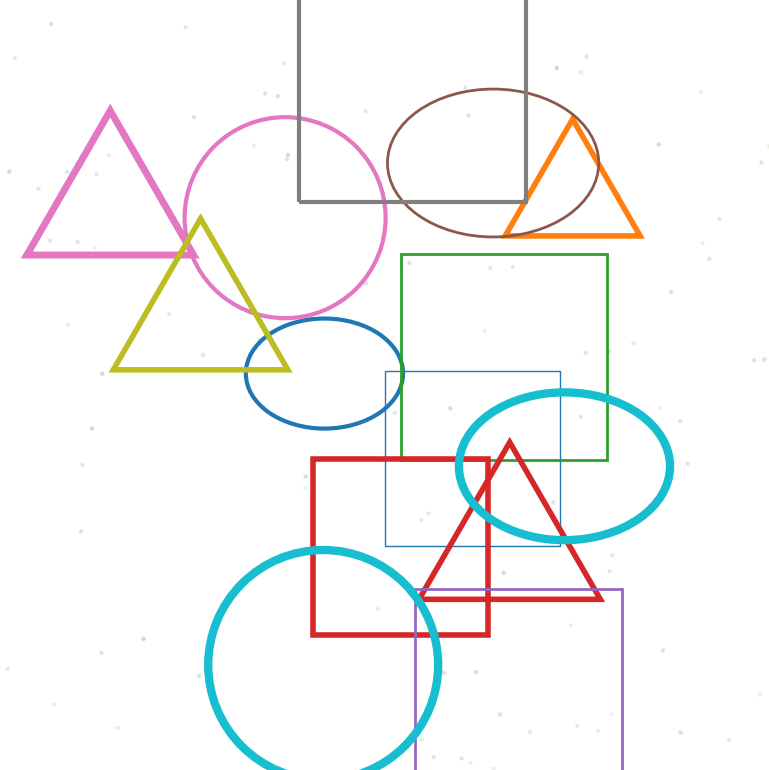[{"shape": "oval", "thickness": 1.5, "radius": 0.51, "center": [0.421, 0.515]}, {"shape": "square", "thickness": 0.5, "radius": 0.57, "center": [0.614, 0.405]}, {"shape": "triangle", "thickness": 2, "radius": 0.51, "center": [0.744, 0.744]}, {"shape": "square", "thickness": 1, "radius": 0.67, "center": [0.655, 0.537]}, {"shape": "triangle", "thickness": 2, "radius": 0.68, "center": [0.662, 0.29]}, {"shape": "square", "thickness": 2, "radius": 0.57, "center": [0.52, 0.29]}, {"shape": "square", "thickness": 1, "radius": 0.67, "center": [0.673, 0.101]}, {"shape": "oval", "thickness": 1, "radius": 0.69, "center": [0.64, 0.788]}, {"shape": "triangle", "thickness": 2.5, "radius": 0.63, "center": [0.143, 0.731]}, {"shape": "circle", "thickness": 1.5, "radius": 0.65, "center": [0.37, 0.717]}, {"shape": "square", "thickness": 1.5, "radius": 0.74, "center": [0.536, 0.886]}, {"shape": "triangle", "thickness": 2, "radius": 0.65, "center": [0.26, 0.585]}, {"shape": "oval", "thickness": 3, "radius": 0.69, "center": [0.733, 0.394]}, {"shape": "circle", "thickness": 3, "radius": 0.75, "center": [0.42, 0.136]}]